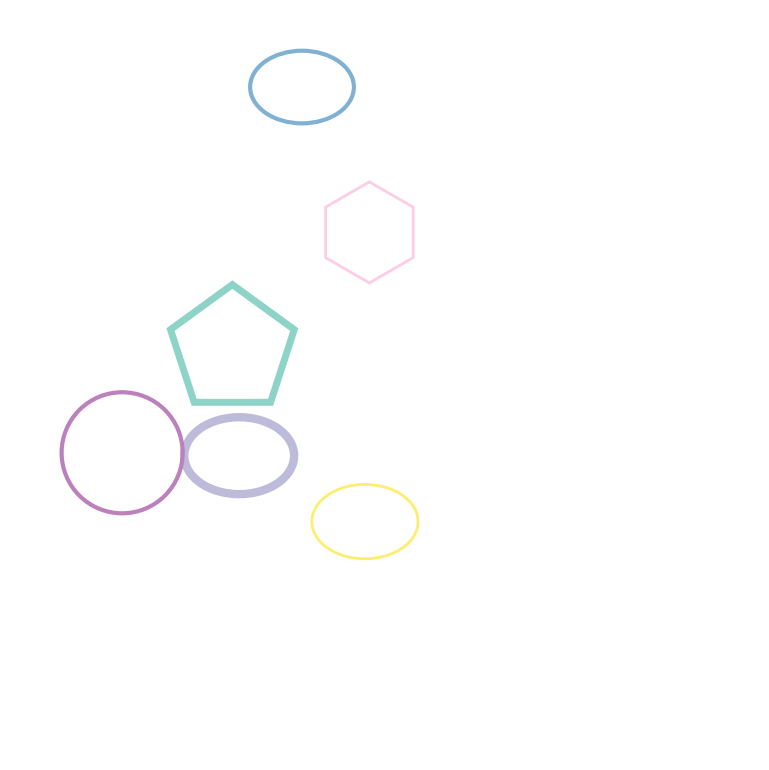[{"shape": "pentagon", "thickness": 2.5, "radius": 0.42, "center": [0.302, 0.546]}, {"shape": "oval", "thickness": 3, "radius": 0.36, "center": [0.311, 0.408]}, {"shape": "oval", "thickness": 1.5, "radius": 0.34, "center": [0.392, 0.887]}, {"shape": "hexagon", "thickness": 1, "radius": 0.33, "center": [0.48, 0.698]}, {"shape": "circle", "thickness": 1.5, "radius": 0.39, "center": [0.159, 0.412]}, {"shape": "oval", "thickness": 1, "radius": 0.34, "center": [0.474, 0.323]}]